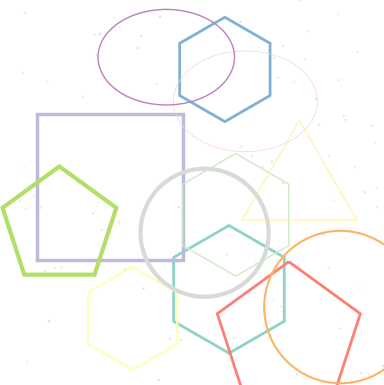[{"shape": "hexagon", "thickness": 2, "radius": 0.83, "center": [0.595, 0.248]}, {"shape": "hexagon", "thickness": 1.5, "radius": 0.67, "center": [0.345, 0.173]}, {"shape": "square", "thickness": 2.5, "radius": 0.95, "center": [0.286, 0.514]}, {"shape": "pentagon", "thickness": 2, "radius": 0.98, "center": [0.75, 0.125]}, {"shape": "hexagon", "thickness": 2, "radius": 0.68, "center": [0.584, 0.82]}, {"shape": "circle", "thickness": 1.5, "radius": 0.99, "center": [0.884, 0.202]}, {"shape": "pentagon", "thickness": 3, "radius": 0.78, "center": [0.154, 0.412]}, {"shape": "oval", "thickness": 0.5, "radius": 0.93, "center": [0.638, 0.737]}, {"shape": "circle", "thickness": 3, "radius": 0.83, "center": [0.531, 0.396]}, {"shape": "oval", "thickness": 1, "radius": 0.89, "center": [0.432, 0.851]}, {"shape": "hexagon", "thickness": 1, "radius": 0.8, "center": [0.612, 0.442]}, {"shape": "triangle", "thickness": 0.5, "radius": 0.86, "center": [0.778, 0.514]}]